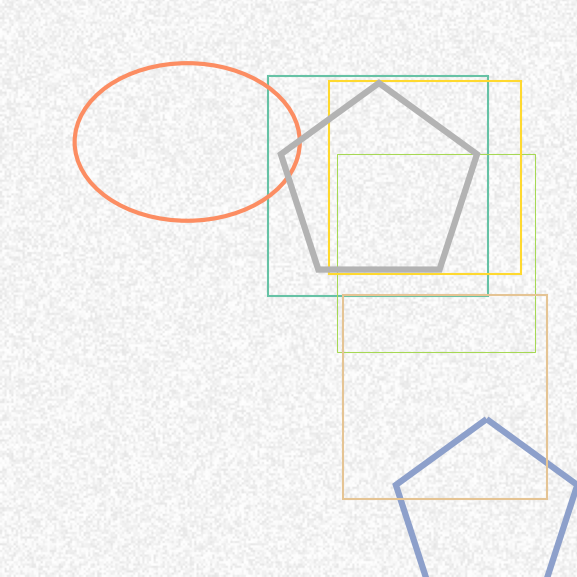[{"shape": "square", "thickness": 1, "radius": 0.95, "center": [0.655, 0.677]}, {"shape": "oval", "thickness": 2, "radius": 0.97, "center": [0.324, 0.753]}, {"shape": "pentagon", "thickness": 3, "radius": 0.83, "center": [0.843, 0.108]}, {"shape": "square", "thickness": 0.5, "radius": 0.86, "center": [0.754, 0.561]}, {"shape": "square", "thickness": 1, "radius": 0.83, "center": [0.736, 0.692]}, {"shape": "square", "thickness": 1, "radius": 0.88, "center": [0.771, 0.311]}, {"shape": "pentagon", "thickness": 3, "radius": 0.89, "center": [0.656, 0.677]}]